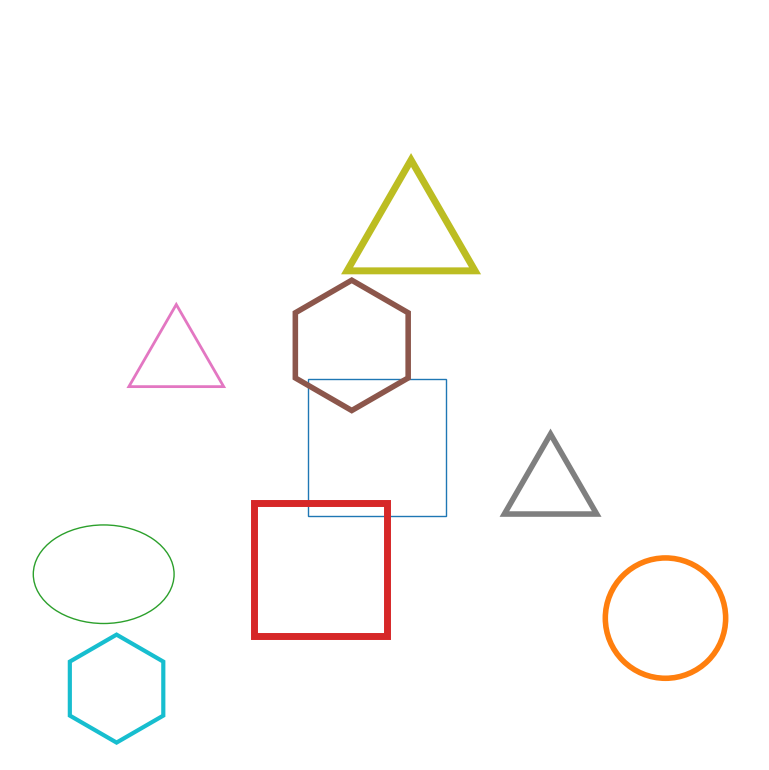[{"shape": "square", "thickness": 0.5, "radius": 0.45, "center": [0.49, 0.419]}, {"shape": "circle", "thickness": 2, "radius": 0.39, "center": [0.864, 0.197]}, {"shape": "oval", "thickness": 0.5, "radius": 0.46, "center": [0.135, 0.254]}, {"shape": "square", "thickness": 2.5, "radius": 0.43, "center": [0.416, 0.26]}, {"shape": "hexagon", "thickness": 2, "radius": 0.42, "center": [0.457, 0.551]}, {"shape": "triangle", "thickness": 1, "radius": 0.36, "center": [0.229, 0.533]}, {"shape": "triangle", "thickness": 2, "radius": 0.35, "center": [0.715, 0.367]}, {"shape": "triangle", "thickness": 2.5, "radius": 0.48, "center": [0.534, 0.696]}, {"shape": "hexagon", "thickness": 1.5, "radius": 0.35, "center": [0.151, 0.106]}]